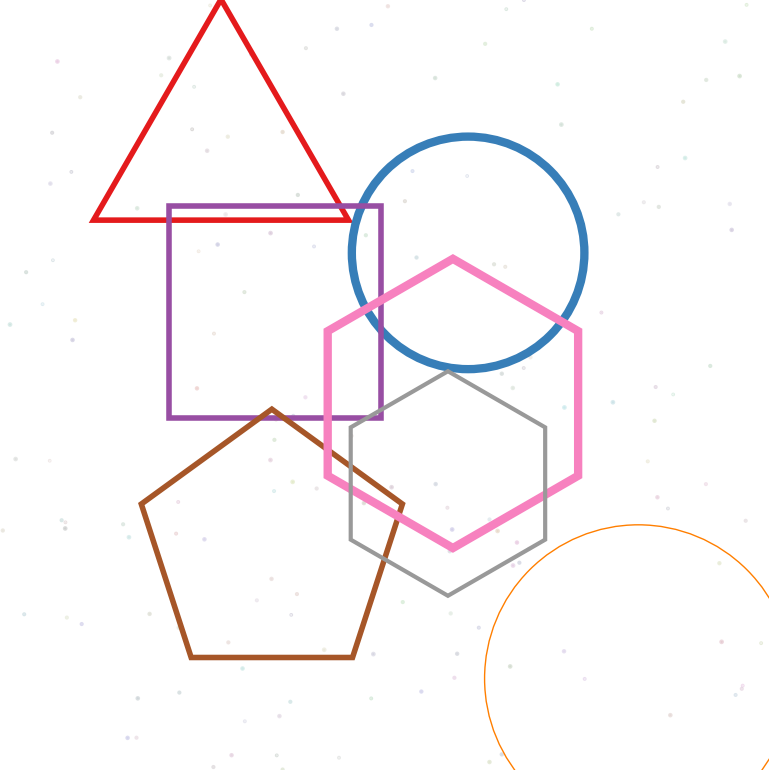[{"shape": "triangle", "thickness": 2, "radius": 0.96, "center": [0.287, 0.81]}, {"shape": "circle", "thickness": 3, "radius": 0.76, "center": [0.608, 0.672]}, {"shape": "square", "thickness": 2, "radius": 0.69, "center": [0.358, 0.595]}, {"shape": "circle", "thickness": 0.5, "radius": 1.0, "center": [0.829, 0.119]}, {"shape": "pentagon", "thickness": 2, "radius": 0.89, "center": [0.353, 0.29]}, {"shape": "hexagon", "thickness": 3, "radius": 0.94, "center": [0.588, 0.476]}, {"shape": "hexagon", "thickness": 1.5, "radius": 0.73, "center": [0.582, 0.372]}]